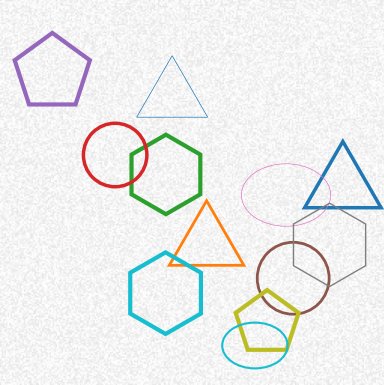[{"shape": "triangle", "thickness": 2.5, "radius": 0.57, "center": [0.891, 0.518]}, {"shape": "triangle", "thickness": 0.5, "radius": 0.53, "center": [0.447, 0.749]}, {"shape": "triangle", "thickness": 2, "radius": 0.56, "center": [0.537, 0.367]}, {"shape": "hexagon", "thickness": 3, "radius": 0.52, "center": [0.431, 0.547]}, {"shape": "circle", "thickness": 2.5, "radius": 0.41, "center": [0.299, 0.597]}, {"shape": "pentagon", "thickness": 3, "radius": 0.51, "center": [0.136, 0.812]}, {"shape": "circle", "thickness": 2, "radius": 0.47, "center": [0.762, 0.277]}, {"shape": "oval", "thickness": 0.5, "radius": 0.58, "center": [0.743, 0.493]}, {"shape": "hexagon", "thickness": 1, "radius": 0.54, "center": [0.856, 0.364]}, {"shape": "pentagon", "thickness": 3, "radius": 0.43, "center": [0.694, 0.161]}, {"shape": "hexagon", "thickness": 3, "radius": 0.53, "center": [0.43, 0.239]}, {"shape": "oval", "thickness": 1.5, "radius": 0.42, "center": [0.662, 0.103]}]